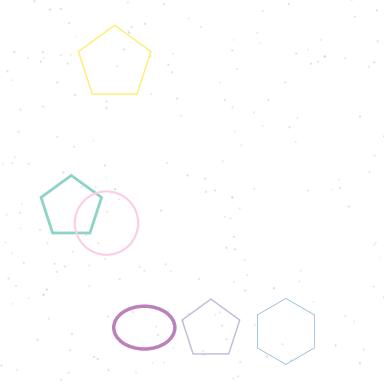[{"shape": "pentagon", "thickness": 2, "radius": 0.41, "center": [0.185, 0.462]}, {"shape": "pentagon", "thickness": 1, "radius": 0.39, "center": [0.548, 0.144]}, {"shape": "hexagon", "thickness": 0.5, "radius": 0.43, "center": [0.743, 0.139]}, {"shape": "circle", "thickness": 1.5, "radius": 0.41, "center": [0.277, 0.421]}, {"shape": "oval", "thickness": 2.5, "radius": 0.4, "center": [0.375, 0.149]}, {"shape": "pentagon", "thickness": 1, "radius": 0.49, "center": [0.298, 0.836]}]